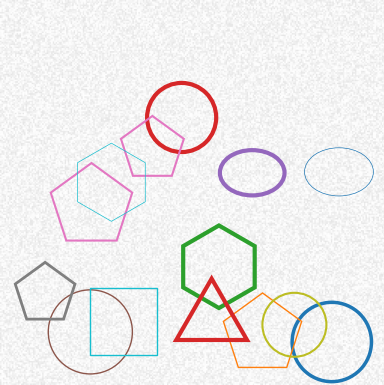[{"shape": "oval", "thickness": 0.5, "radius": 0.45, "center": [0.88, 0.554]}, {"shape": "circle", "thickness": 2.5, "radius": 0.52, "center": [0.862, 0.112]}, {"shape": "pentagon", "thickness": 1, "radius": 0.53, "center": [0.682, 0.132]}, {"shape": "hexagon", "thickness": 3, "radius": 0.54, "center": [0.569, 0.307]}, {"shape": "circle", "thickness": 3, "radius": 0.45, "center": [0.472, 0.695]}, {"shape": "triangle", "thickness": 3, "radius": 0.53, "center": [0.55, 0.17]}, {"shape": "oval", "thickness": 3, "radius": 0.42, "center": [0.655, 0.551]}, {"shape": "circle", "thickness": 1, "radius": 0.55, "center": [0.235, 0.138]}, {"shape": "pentagon", "thickness": 1.5, "radius": 0.56, "center": [0.238, 0.465]}, {"shape": "pentagon", "thickness": 1.5, "radius": 0.43, "center": [0.396, 0.613]}, {"shape": "pentagon", "thickness": 2, "radius": 0.41, "center": [0.117, 0.237]}, {"shape": "circle", "thickness": 1.5, "radius": 0.42, "center": [0.765, 0.156]}, {"shape": "square", "thickness": 1, "radius": 0.44, "center": [0.321, 0.165]}, {"shape": "hexagon", "thickness": 0.5, "radius": 0.51, "center": [0.289, 0.527]}]